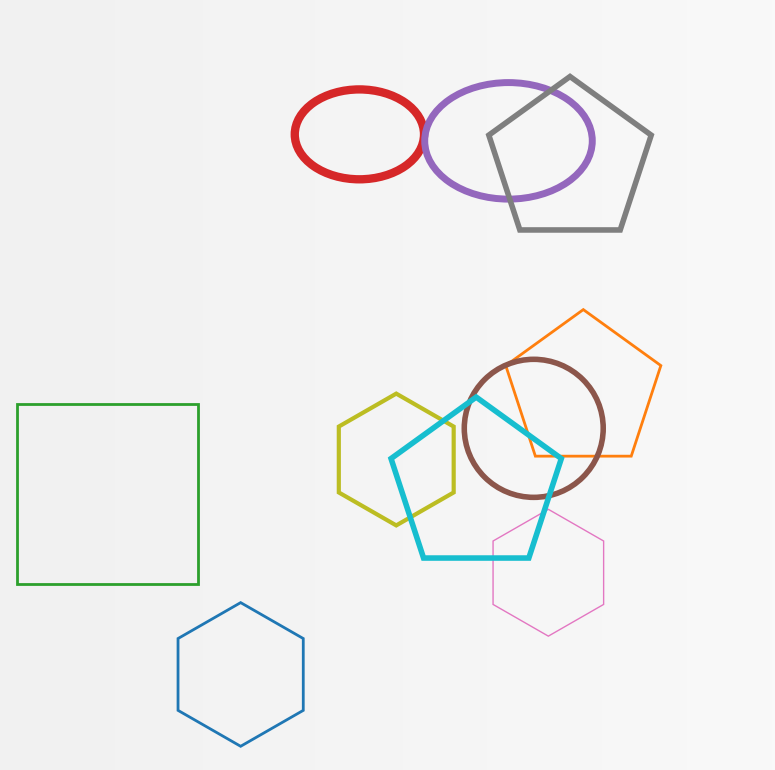[{"shape": "hexagon", "thickness": 1, "radius": 0.47, "center": [0.311, 0.124]}, {"shape": "pentagon", "thickness": 1, "radius": 0.53, "center": [0.753, 0.493]}, {"shape": "square", "thickness": 1, "radius": 0.58, "center": [0.139, 0.359]}, {"shape": "oval", "thickness": 3, "radius": 0.42, "center": [0.464, 0.826]}, {"shape": "oval", "thickness": 2.5, "radius": 0.54, "center": [0.656, 0.817]}, {"shape": "circle", "thickness": 2, "radius": 0.45, "center": [0.689, 0.444]}, {"shape": "hexagon", "thickness": 0.5, "radius": 0.41, "center": [0.708, 0.256]}, {"shape": "pentagon", "thickness": 2, "radius": 0.55, "center": [0.736, 0.79]}, {"shape": "hexagon", "thickness": 1.5, "radius": 0.43, "center": [0.511, 0.403]}, {"shape": "pentagon", "thickness": 2, "radius": 0.58, "center": [0.614, 0.369]}]